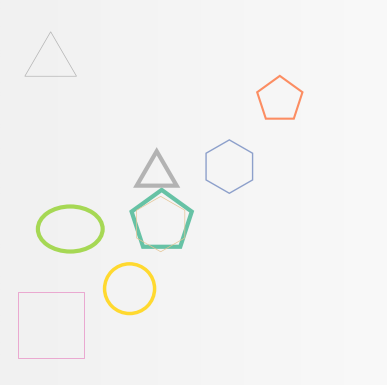[{"shape": "pentagon", "thickness": 3, "radius": 0.41, "center": [0.417, 0.425]}, {"shape": "pentagon", "thickness": 1.5, "radius": 0.31, "center": [0.722, 0.741]}, {"shape": "hexagon", "thickness": 1, "radius": 0.35, "center": [0.592, 0.567]}, {"shape": "square", "thickness": 0.5, "radius": 0.43, "center": [0.133, 0.156]}, {"shape": "oval", "thickness": 3, "radius": 0.42, "center": [0.181, 0.405]}, {"shape": "circle", "thickness": 2.5, "radius": 0.32, "center": [0.334, 0.25]}, {"shape": "hexagon", "thickness": 0.5, "radius": 0.36, "center": [0.415, 0.418]}, {"shape": "triangle", "thickness": 0.5, "radius": 0.39, "center": [0.131, 0.841]}, {"shape": "triangle", "thickness": 3, "radius": 0.3, "center": [0.404, 0.548]}]